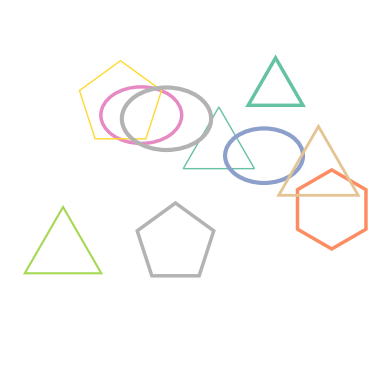[{"shape": "triangle", "thickness": 1, "radius": 0.53, "center": [0.568, 0.615]}, {"shape": "triangle", "thickness": 2.5, "radius": 0.41, "center": [0.716, 0.767]}, {"shape": "hexagon", "thickness": 2.5, "radius": 0.51, "center": [0.862, 0.456]}, {"shape": "oval", "thickness": 3, "radius": 0.51, "center": [0.686, 0.596]}, {"shape": "oval", "thickness": 2.5, "radius": 0.52, "center": [0.367, 0.701]}, {"shape": "triangle", "thickness": 1.5, "radius": 0.57, "center": [0.164, 0.348]}, {"shape": "pentagon", "thickness": 1, "radius": 0.56, "center": [0.313, 0.73]}, {"shape": "triangle", "thickness": 2, "radius": 0.6, "center": [0.827, 0.552]}, {"shape": "oval", "thickness": 3, "radius": 0.58, "center": [0.432, 0.692]}, {"shape": "pentagon", "thickness": 2.5, "radius": 0.52, "center": [0.456, 0.368]}]